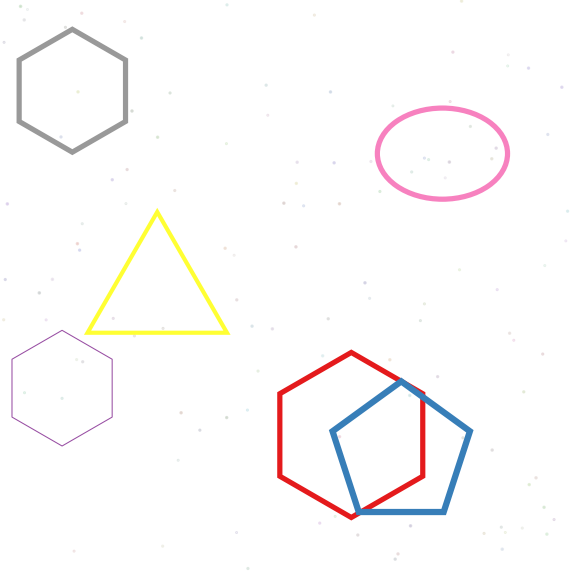[{"shape": "hexagon", "thickness": 2.5, "radius": 0.71, "center": [0.608, 0.246]}, {"shape": "pentagon", "thickness": 3, "radius": 0.63, "center": [0.695, 0.214]}, {"shape": "hexagon", "thickness": 0.5, "radius": 0.5, "center": [0.107, 0.327]}, {"shape": "triangle", "thickness": 2, "radius": 0.7, "center": [0.272, 0.493]}, {"shape": "oval", "thickness": 2.5, "radius": 0.56, "center": [0.766, 0.733]}, {"shape": "hexagon", "thickness": 2.5, "radius": 0.53, "center": [0.125, 0.842]}]